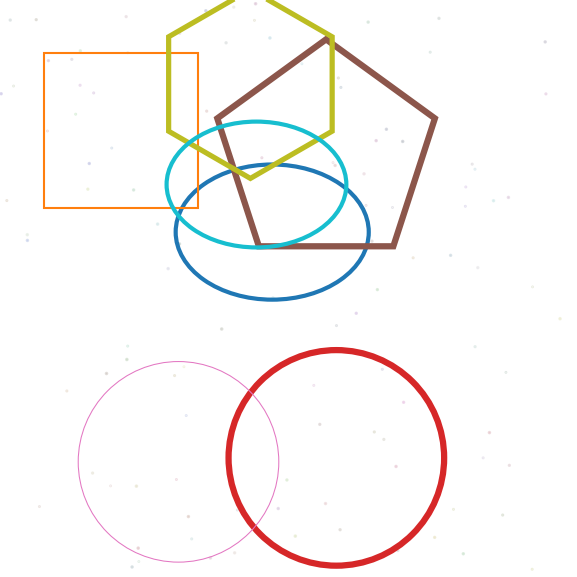[{"shape": "oval", "thickness": 2, "radius": 0.84, "center": [0.471, 0.597]}, {"shape": "square", "thickness": 1, "radius": 0.67, "center": [0.21, 0.773]}, {"shape": "circle", "thickness": 3, "radius": 0.93, "center": [0.582, 0.206]}, {"shape": "pentagon", "thickness": 3, "radius": 0.99, "center": [0.565, 0.733]}, {"shape": "circle", "thickness": 0.5, "radius": 0.87, "center": [0.309, 0.199]}, {"shape": "hexagon", "thickness": 2.5, "radius": 0.82, "center": [0.434, 0.854]}, {"shape": "oval", "thickness": 2, "radius": 0.78, "center": [0.444, 0.68]}]